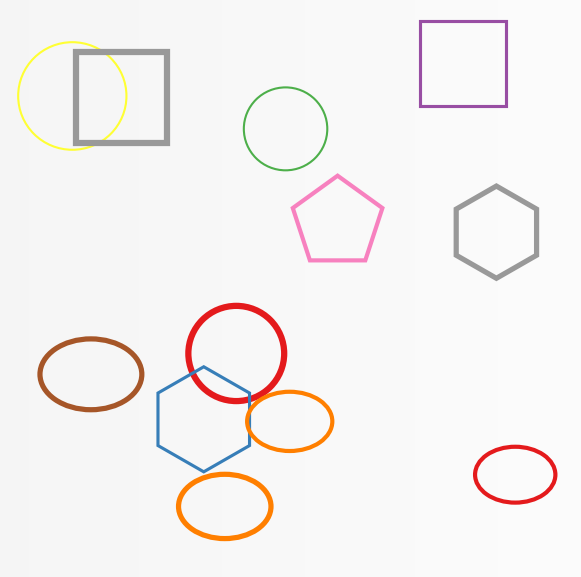[{"shape": "circle", "thickness": 3, "radius": 0.41, "center": [0.406, 0.387]}, {"shape": "oval", "thickness": 2, "radius": 0.35, "center": [0.886, 0.177]}, {"shape": "hexagon", "thickness": 1.5, "radius": 0.45, "center": [0.351, 0.273]}, {"shape": "circle", "thickness": 1, "radius": 0.36, "center": [0.491, 0.776]}, {"shape": "square", "thickness": 1.5, "radius": 0.37, "center": [0.797, 0.889]}, {"shape": "oval", "thickness": 2.5, "radius": 0.4, "center": [0.387, 0.122]}, {"shape": "oval", "thickness": 2, "radius": 0.37, "center": [0.498, 0.269]}, {"shape": "circle", "thickness": 1, "radius": 0.47, "center": [0.124, 0.833]}, {"shape": "oval", "thickness": 2.5, "radius": 0.44, "center": [0.156, 0.351]}, {"shape": "pentagon", "thickness": 2, "radius": 0.41, "center": [0.581, 0.614]}, {"shape": "square", "thickness": 3, "radius": 0.39, "center": [0.209, 0.831]}, {"shape": "hexagon", "thickness": 2.5, "radius": 0.4, "center": [0.854, 0.597]}]